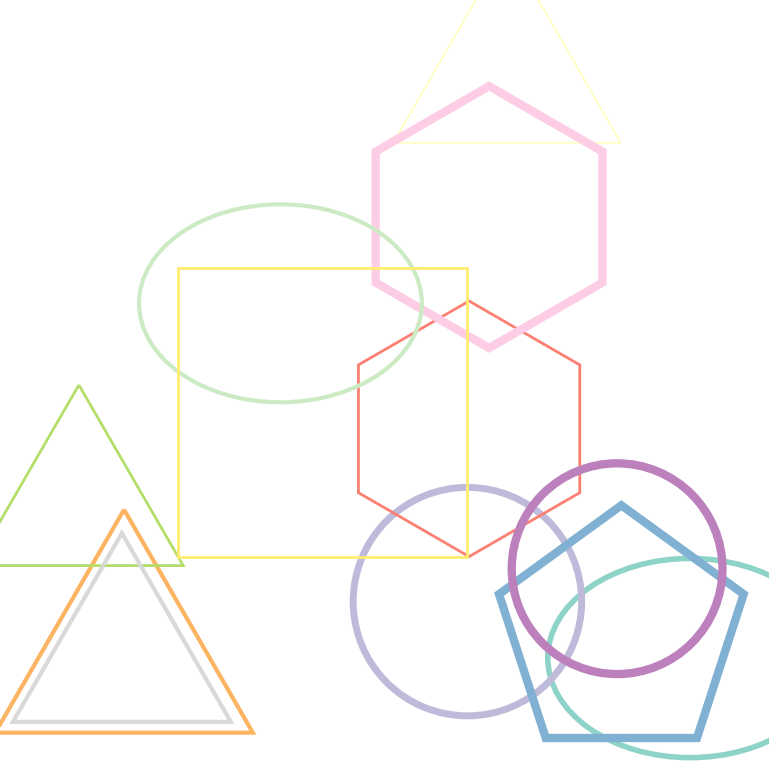[{"shape": "oval", "thickness": 2, "radius": 0.92, "center": [0.896, 0.145]}, {"shape": "triangle", "thickness": 0.5, "radius": 0.85, "center": [0.659, 0.9]}, {"shape": "circle", "thickness": 2.5, "radius": 0.74, "center": [0.607, 0.219]}, {"shape": "hexagon", "thickness": 1, "radius": 0.83, "center": [0.609, 0.443]}, {"shape": "pentagon", "thickness": 3, "radius": 0.84, "center": [0.807, 0.177]}, {"shape": "triangle", "thickness": 1.5, "radius": 0.97, "center": [0.161, 0.145]}, {"shape": "triangle", "thickness": 1, "radius": 0.78, "center": [0.102, 0.344]}, {"shape": "hexagon", "thickness": 3, "radius": 0.85, "center": [0.635, 0.718]}, {"shape": "triangle", "thickness": 1.5, "radius": 0.82, "center": [0.158, 0.144]}, {"shape": "circle", "thickness": 3, "radius": 0.68, "center": [0.801, 0.261]}, {"shape": "oval", "thickness": 1.5, "radius": 0.92, "center": [0.364, 0.606]}, {"shape": "square", "thickness": 1, "radius": 0.94, "center": [0.419, 0.464]}]